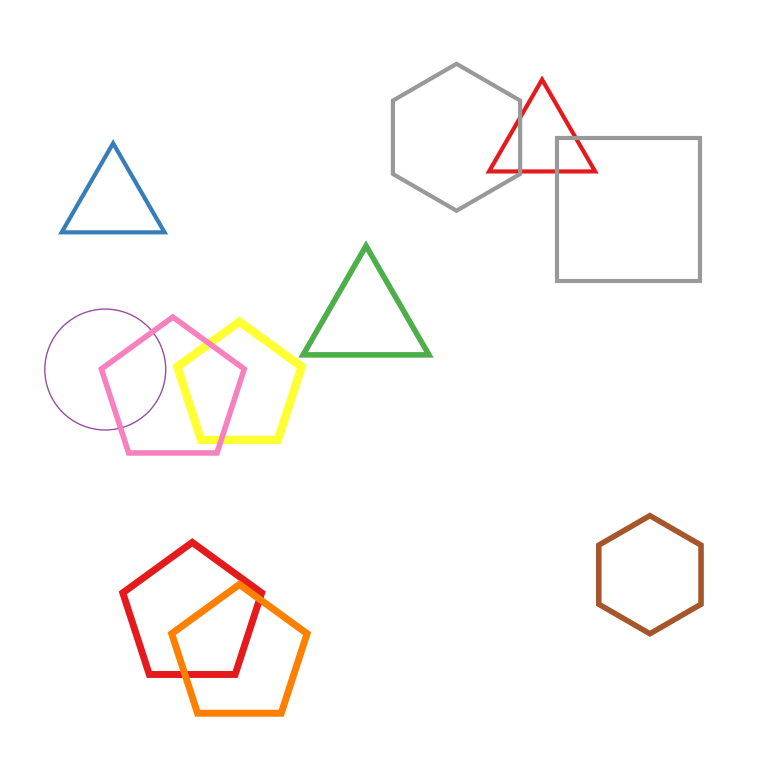[{"shape": "triangle", "thickness": 1.5, "radius": 0.4, "center": [0.704, 0.817]}, {"shape": "pentagon", "thickness": 2.5, "radius": 0.47, "center": [0.25, 0.201]}, {"shape": "triangle", "thickness": 1.5, "radius": 0.39, "center": [0.147, 0.737]}, {"shape": "triangle", "thickness": 2, "radius": 0.47, "center": [0.475, 0.586]}, {"shape": "circle", "thickness": 0.5, "radius": 0.39, "center": [0.137, 0.52]}, {"shape": "pentagon", "thickness": 2.5, "radius": 0.46, "center": [0.311, 0.149]}, {"shape": "pentagon", "thickness": 3, "radius": 0.42, "center": [0.311, 0.497]}, {"shape": "hexagon", "thickness": 2, "radius": 0.38, "center": [0.844, 0.254]}, {"shape": "pentagon", "thickness": 2, "radius": 0.49, "center": [0.224, 0.491]}, {"shape": "hexagon", "thickness": 1.5, "radius": 0.48, "center": [0.593, 0.822]}, {"shape": "square", "thickness": 1.5, "radius": 0.46, "center": [0.816, 0.728]}]